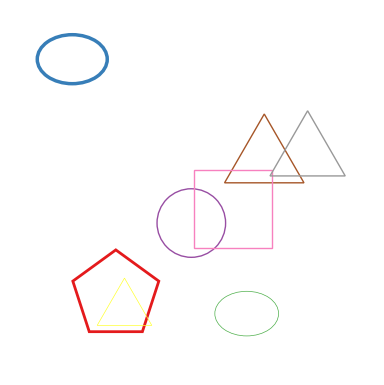[{"shape": "pentagon", "thickness": 2, "radius": 0.59, "center": [0.301, 0.233]}, {"shape": "oval", "thickness": 2.5, "radius": 0.45, "center": [0.188, 0.846]}, {"shape": "oval", "thickness": 0.5, "radius": 0.41, "center": [0.641, 0.185]}, {"shape": "circle", "thickness": 1, "radius": 0.45, "center": [0.497, 0.421]}, {"shape": "triangle", "thickness": 0.5, "radius": 0.41, "center": [0.323, 0.196]}, {"shape": "triangle", "thickness": 1, "radius": 0.6, "center": [0.686, 0.585]}, {"shape": "square", "thickness": 1, "radius": 0.51, "center": [0.606, 0.457]}, {"shape": "triangle", "thickness": 1, "radius": 0.56, "center": [0.799, 0.599]}]